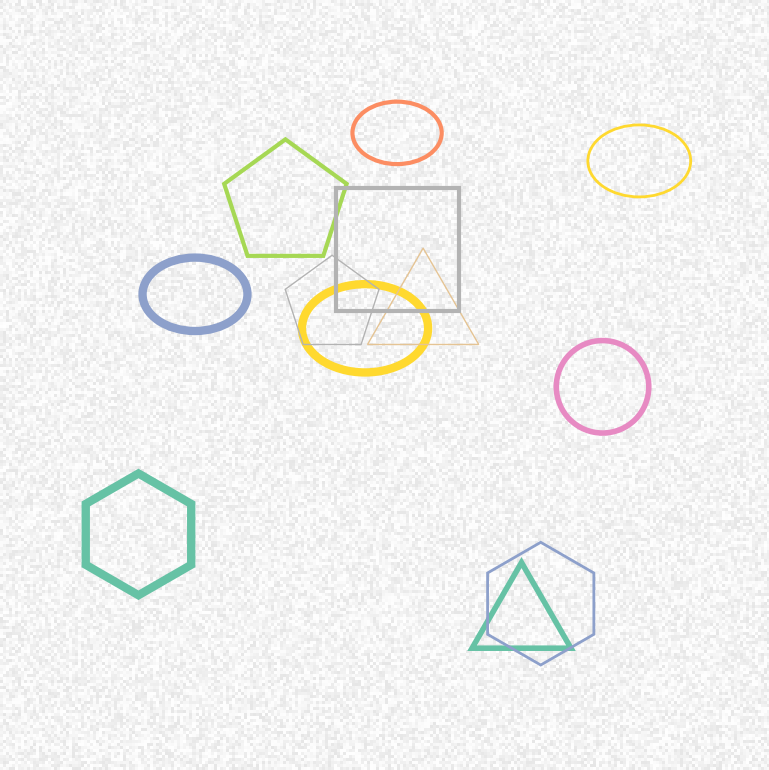[{"shape": "triangle", "thickness": 2, "radius": 0.37, "center": [0.677, 0.195]}, {"shape": "hexagon", "thickness": 3, "radius": 0.4, "center": [0.18, 0.306]}, {"shape": "oval", "thickness": 1.5, "radius": 0.29, "center": [0.516, 0.827]}, {"shape": "oval", "thickness": 3, "radius": 0.34, "center": [0.253, 0.618]}, {"shape": "hexagon", "thickness": 1, "radius": 0.4, "center": [0.702, 0.216]}, {"shape": "circle", "thickness": 2, "radius": 0.3, "center": [0.783, 0.498]}, {"shape": "pentagon", "thickness": 1.5, "radius": 0.42, "center": [0.371, 0.735]}, {"shape": "oval", "thickness": 1, "radius": 0.33, "center": [0.83, 0.791]}, {"shape": "oval", "thickness": 3, "radius": 0.41, "center": [0.474, 0.574]}, {"shape": "triangle", "thickness": 0.5, "radius": 0.42, "center": [0.55, 0.594]}, {"shape": "pentagon", "thickness": 0.5, "radius": 0.32, "center": [0.431, 0.604]}, {"shape": "square", "thickness": 1.5, "radius": 0.4, "center": [0.516, 0.676]}]